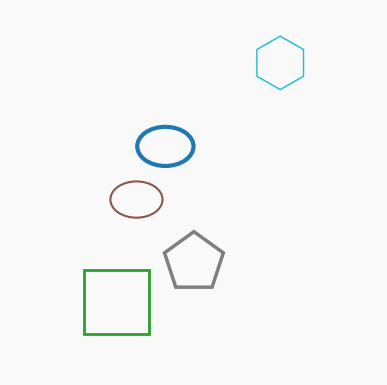[{"shape": "oval", "thickness": 3, "radius": 0.36, "center": [0.427, 0.62]}, {"shape": "square", "thickness": 2, "radius": 0.42, "center": [0.302, 0.216]}, {"shape": "oval", "thickness": 1.5, "radius": 0.34, "center": [0.352, 0.482]}, {"shape": "pentagon", "thickness": 2.5, "radius": 0.4, "center": [0.5, 0.319]}, {"shape": "hexagon", "thickness": 1, "radius": 0.35, "center": [0.723, 0.837]}]